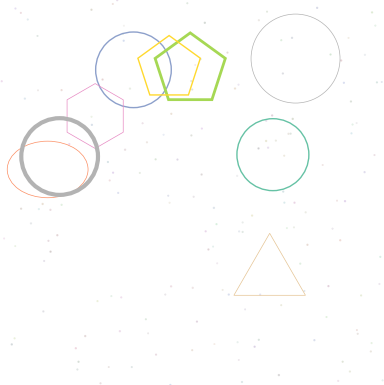[{"shape": "circle", "thickness": 1, "radius": 0.47, "center": [0.709, 0.598]}, {"shape": "oval", "thickness": 0.5, "radius": 0.52, "center": [0.124, 0.56]}, {"shape": "circle", "thickness": 1, "radius": 0.49, "center": [0.347, 0.819]}, {"shape": "hexagon", "thickness": 0.5, "radius": 0.42, "center": [0.247, 0.699]}, {"shape": "pentagon", "thickness": 2, "radius": 0.48, "center": [0.494, 0.819]}, {"shape": "pentagon", "thickness": 1, "radius": 0.43, "center": [0.439, 0.822]}, {"shape": "triangle", "thickness": 0.5, "radius": 0.54, "center": [0.7, 0.287]}, {"shape": "circle", "thickness": 3, "radius": 0.5, "center": [0.155, 0.593]}, {"shape": "circle", "thickness": 0.5, "radius": 0.58, "center": [0.768, 0.848]}]